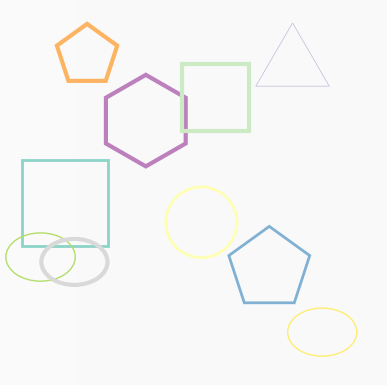[{"shape": "square", "thickness": 2, "radius": 0.56, "center": [0.168, 0.472]}, {"shape": "circle", "thickness": 2, "radius": 0.46, "center": [0.52, 0.423]}, {"shape": "triangle", "thickness": 0.5, "radius": 0.55, "center": [0.755, 0.831]}, {"shape": "pentagon", "thickness": 2, "radius": 0.55, "center": [0.695, 0.302]}, {"shape": "pentagon", "thickness": 3, "radius": 0.41, "center": [0.225, 0.856]}, {"shape": "oval", "thickness": 1, "radius": 0.45, "center": [0.105, 0.332]}, {"shape": "oval", "thickness": 3, "radius": 0.43, "center": [0.192, 0.32]}, {"shape": "hexagon", "thickness": 3, "radius": 0.59, "center": [0.376, 0.687]}, {"shape": "square", "thickness": 3, "radius": 0.44, "center": [0.556, 0.747]}, {"shape": "oval", "thickness": 1, "radius": 0.45, "center": [0.832, 0.137]}]